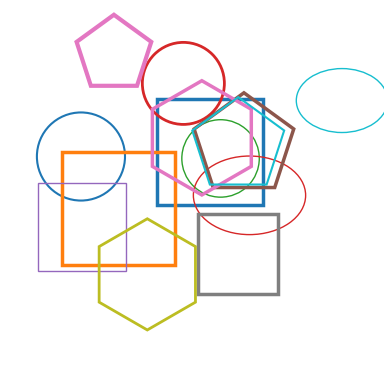[{"shape": "square", "thickness": 2.5, "radius": 0.69, "center": [0.546, 0.605]}, {"shape": "circle", "thickness": 1.5, "radius": 0.57, "center": [0.21, 0.594]}, {"shape": "square", "thickness": 2.5, "radius": 0.73, "center": [0.309, 0.458]}, {"shape": "circle", "thickness": 1, "radius": 0.5, "center": [0.573, 0.588]}, {"shape": "oval", "thickness": 1, "radius": 0.73, "center": [0.648, 0.493]}, {"shape": "circle", "thickness": 2, "radius": 0.53, "center": [0.476, 0.783]}, {"shape": "square", "thickness": 1, "radius": 0.57, "center": [0.214, 0.411]}, {"shape": "pentagon", "thickness": 2.5, "radius": 0.68, "center": [0.634, 0.623]}, {"shape": "hexagon", "thickness": 2.5, "radius": 0.74, "center": [0.524, 0.642]}, {"shape": "pentagon", "thickness": 3, "radius": 0.51, "center": [0.296, 0.86]}, {"shape": "square", "thickness": 2.5, "radius": 0.52, "center": [0.619, 0.34]}, {"shape": "hexagon", "thickness": 2, "radius": 0.72, "center": [0.383, 0.287]}, {"shape": "oval", "thickness": 1, "radius": 0.59, "center": [0.888, 0.739]}, {"shape": "pentagon", "thickness": 1.5, "radius": 0.63, "center": [0.619, 0.622]}]